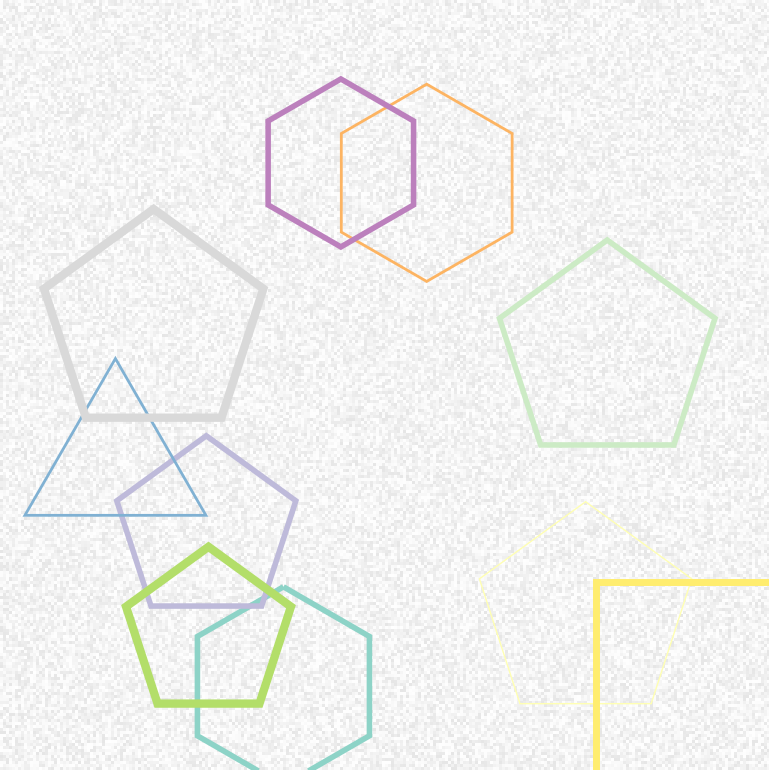[{"shape": "hexagon", "thickness": 2, "radius": 0.64, "center": [0.368, 0.109]}, {"shape": "pentagon", "thickness": 0.5, "radius": 0.72, "center": [0.76, 0.203]}, {"shape": "pentagon", "thickness": 2, "radius": 0.61, "center": [0.268, 0.312]}, {"shape": "triangle", "thickness": 1, "radius": 0.68, "center": [0.15, 0.399]}, {"shape": "hexagon", "thickness": 1, "radius": 0.64, "center": [0.554, 0.763]}, {"shape": "pentagon", "thickness": 3, "radius": 0.56, "center": [0.271, 0.177]}, {"shape": "pentagon", "thickness": 3, "radius": 0.75, "center": [0.2, 0.579]}, {"shape": "hexagon", "thickness": 2, "radius": 0.55, "center": [0.443, 0.788]}, {"shape": "pentagon", "thickness": 2, "radius": 0.74, "center": [0.789, 0.541]}, {"shape": "square", "thickness": 2.5, "radius": 0.63, "center": [0.899, 0.119]}]